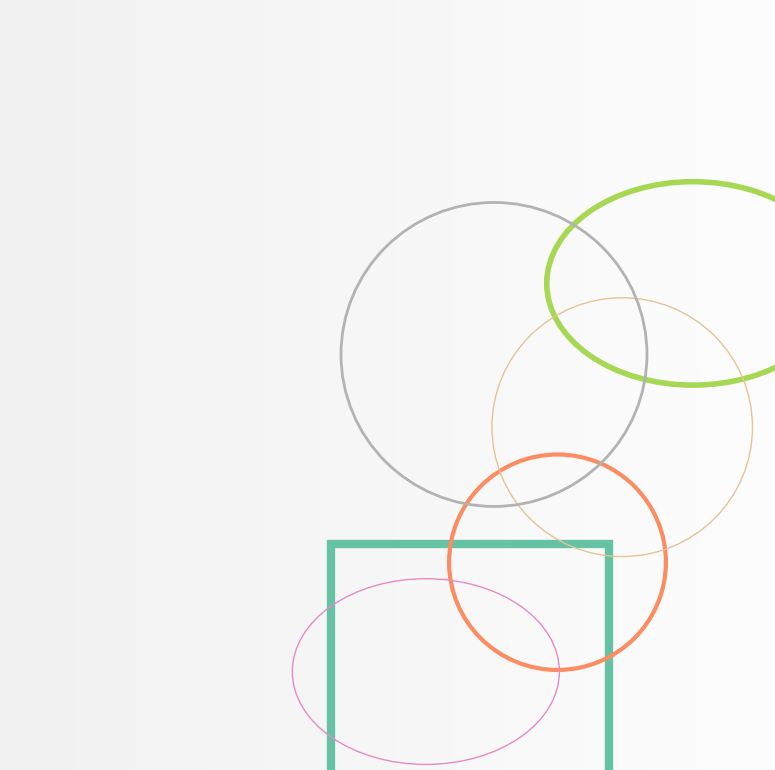[{"shape": "square", "thickness": 3, "radius": 0.9, "center": [0.607, 0.114]}, {"shape": "circle", "thickness": 1.5, "radius": 0.7, "center": [0.719, 0.27]}, {"shape": "oval", "thickness": 0.5, "radius": 0.86, "center": [0.55, 0.128]}, {"shape": "oval", "thickness": 2, "radius": 0.94, "center": [0.894, 0.632]}, {"shape": "circle", "thickness": 0.5, "radius": 0.84, "center": [0.803, 0.445]}, {"shape": "circle", "thickness": 1, "radius": 0.99, "center": [0.637, 0.54]}]